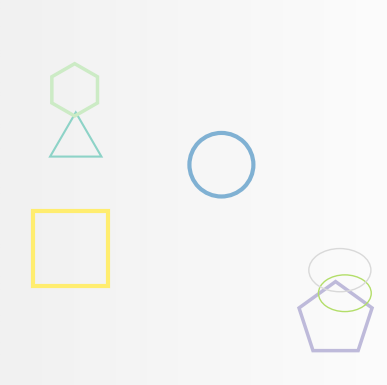[{"shape": "triangle", "thickness": 1.5, "radius": 0.38, "center": [0.196, 0.632]}, {"shape": "pentagon", "thickness": 2.5, "radius": 0.5, "center": [0.866, 0.169]}, {"shape": "circle", "thickness": 3, "radius": 0.41, "center": [0.571, 0.572]}, {"shape": "oval", "thickness": 1, "radius": 0.34, "center": [0.89, 0.238]}, {"shape": "oval", "thickness": 1, "radius": 0.4, "center": [0.877, 0.298]}, {"shape": "hexagon", "thickness": 2.5, "radius": 0.34, "center": [0.193, 0.767]}, {"shape": "square", "thickness": 3, "radius": 0.48, "center": [0.182, 0.355]}]